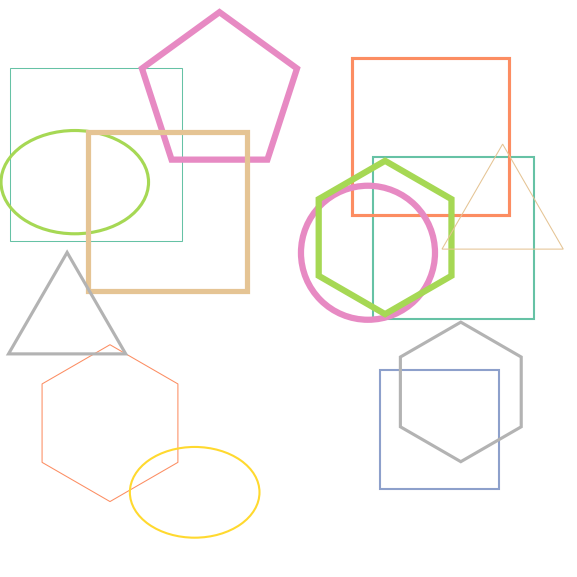[{"shape": "square", "thickness": 1, "radius": 0.7, "center": [0.785, 0.587]}, {"shape": "square", "thickness": 0.5, "radius": 0.74, "center": [0.166, 0.732]}, {"shape": "square", "thickness": 1.5, "radius": 0.68, "center": [0.746, 0.762]}, {"shape": "hexagon", "thickness": 0.5, "radius": 0.68, "center": [0.19, 0.266]}, {"shape": "square", "thickness": 1, "radius": 0.51, "center": [0.761, 0.256]}, {"shape": "circle", "thickness": 3, "radius": 0.58, "center": [0.637, 0.561]}, {"shape": "pentagon", "thickness": 3, "radius": 0.71, "center": [0.38, 0.837]}, {"shape": "hexagon", "thickness": 3, "radius": 0.66, "center": [0.667, 0.588]}, {"shape": "oval", "thickness": 1.5, "radius": 0.64, "center": [0.129, 0.684]}, {"shape": "oval", "thickness": 1, "radius": 0.56, "center": [0.337, 0.147]}, {"shape": "square", "thickness": 2.5, "radius": 0.69, "center": [0.289, 0.632]}, {"shape": "triangle", "thickness": 0.5, "radius": 0.61, "center": [0.87, 0.628]}, {"shape": "triangle", "thickness": 1.5, "radius": 0.59, "center": [0.116, 0.445]}, {"shape": "hexagon", "thickness": 1.5, "radius": 0.6, "center": [0.798, 0.321]}]